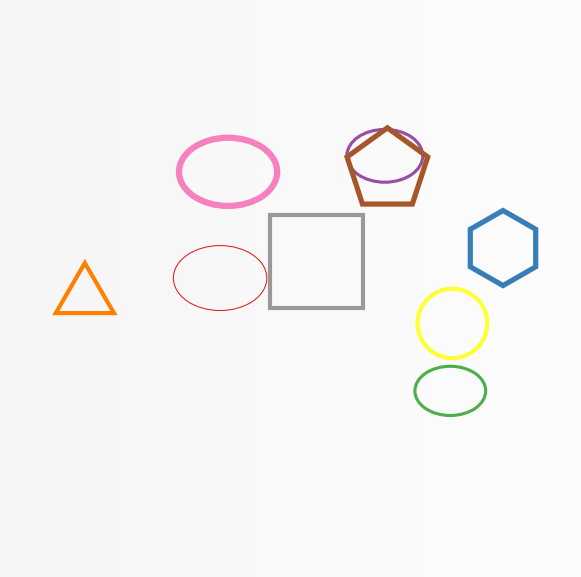[{"shape": "oval", "thickness": 0.5, "radius": 0.4, "center": [0.379, 0.518]}, {"shape": "hexagon", "thickness": 2.5, "radius": 0.32, "center": [0.865, 0.57]}, {"shape": "oval", "thickness": 1.5, "radius": 0.3, "center": [0.775, 0.322]}, {"shape": "oval", "thickness": 1.5, "radius": 0.33, "center": [0.662, 0.729]}, {"shape": "triangle", "thickness": 2, "radius": 0.29, "center": [0.146, 0.486]}, {"shape": "circle", "thickness": 2, "radius": 0.3, "center": [0.778, 0.439]}, {"shape": "pentagon", "thickness": 2.5, "radius": 0.36, "center": [0.666, 0.705]}, {"shape": "oval", "thickness": 3, "radius": 0.42, "center": [0.392, 0.702]}, {"shape": "square", "thickness": 2, "radius": 0.4, "center": [0.544, 0.546]}]